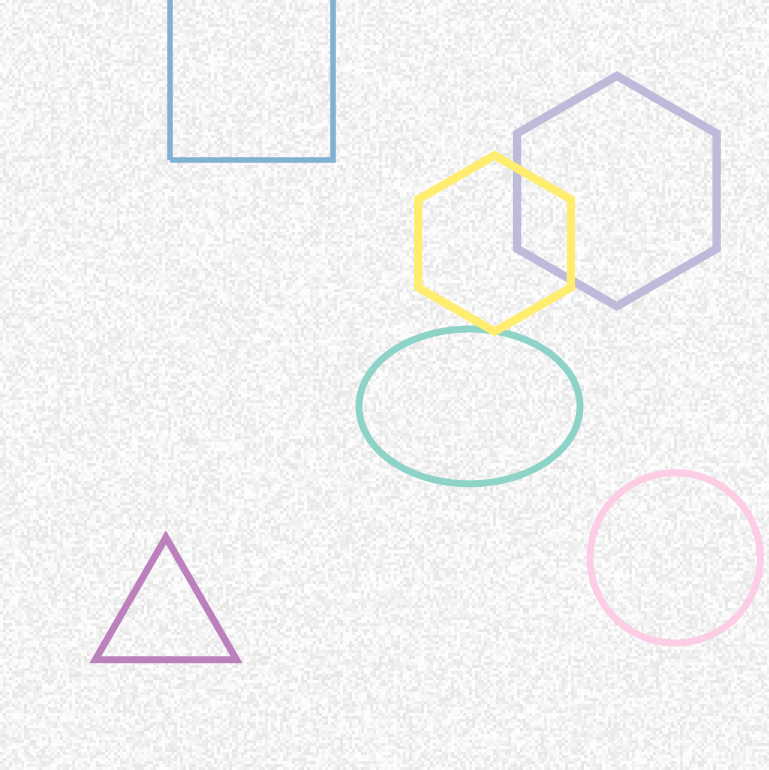[{"shape": "oval", "thickness": 2.5, "radius": 0.72, "center": [0.61, 0.472]}, {"shape": "hexagon", "thickness": 3, "radius": 0.75, "center": [0.801, 0.752]}, {"shape": "square", "thickness": 2, "radius": 0.53, "center": [0.327, 0.898]}, {"shape": "circle", "thickness": 2.5, "radius": 0.55, "center": [0.877, 0.276]}, {"shape": "triangle", "thickness": 2.5, "radius": 0.53, "center": [0.215, 0.196]}, {"shape": "hexagon", "thickness": 3, "radius": 0.57, "center": [0.642, 0.684]}]